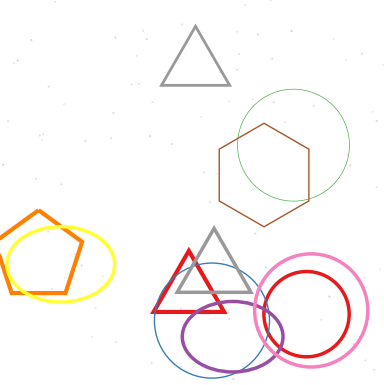[{"shape": "circle", "thickness": 2.5, "radius": 0.55, "center": [0.796, 0.184]}, {"shape": "triangle", "thickness": 3, "radius": 0.53, "center": [0.491, 0.243]}, {"shape": "circle", "thickness": 1, "radius": 0.75, "center": [0.551, 0.167]}, {"shape": "circle", "thickness": 0.5, "radius": 0.73, "center": [0.762, 0.623]}, {"shape": "oval", "thickness": 2.5, "radius": 0.65, "center": [0.604, 0.125]}, {"shape": "pentagon", "thickness": 3, "radius": 0.6, "center": [0.1, 0.335]}, {"shape": "oval", "thickness": 2.5, "radius": 0.7, "center": [0.158, 0.313]}, {"shape": "hexagon", "thickness": 1, "radius": 0.67, "center": [0.686, 0.545]}, {"shape": "circle", "thickness": 2.5, "radius": 0.73, "center": [0.808, 0.194]}, {"shape": "triangle", "thickness": 2, "radius": 0.51, "center": [0.508, 0.829]}, {"shape": "triangle", "thickness": 2.5, "radius": 0.55, "center": [0.556, 0.296]}]